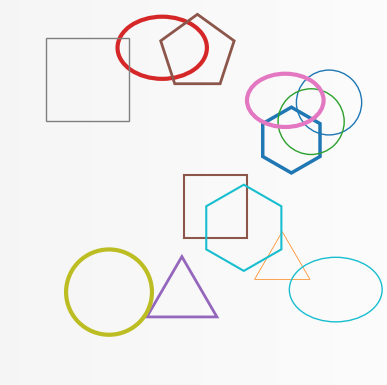[{"shape": "circle", "thickness": 1, "radius": 0.42, "center": [0.849, 0.734]}, {"shape": "hexagon", "thickness": 2.5, "radius": 0.43, "center": [0.752, 0.636]}, {"shape": "triangle", "thickness": 0.5, "radius": 0.41, "center": [0.728, 0.316]}, {"shape": "circle", "thickness": 1, "radius": 0.43, "center": [0.803, 0.684]}, {"shape": "oval", "thickness": 3, "radius": 0.58, "center": [0.419, 0.876]}, {"shape": "triangle", "thickness": 2, "radius": 0.52, "center": [0.469, 0.229]}, {"shape": "pentagon", "thickness": 2, "radius": 0.5, "center": [0.509, 0.863]}, {"shape": "square", "thickness": 1.5, "radius": 0.41, "center": [0.557, 0.464]}, {"shape": "oval", "thickness": 3, "radius": 0.49, "center": [0.736, 0.739]}, {"shape": "square", "thickness": 1, "radius": 0.54, "center": [0.226, 0.794]}, {"shape": "circle", "thickness": 3, "radius": 0.55, "center": [0.281, 0.241]}, {"shape": "hexagon", "thickness": 1.5, "radius": 0.56, "center": [0.629, 0.408]}, {"shape": "oval", "thickness": 1, "radius": 0.6, "center": [0.866, 0.248]}]